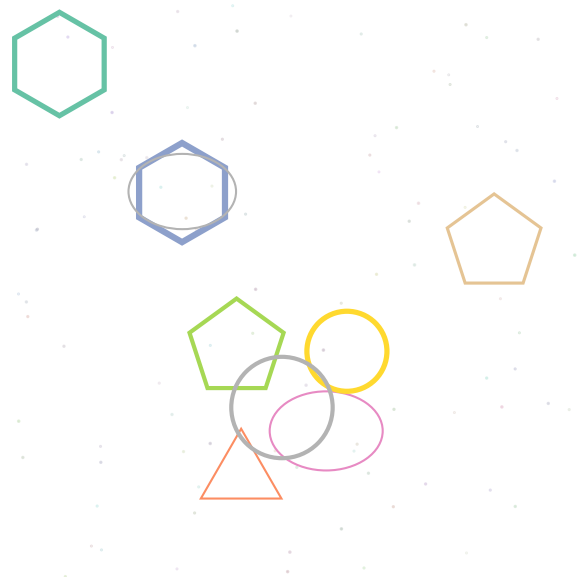[{"shape": "hexagon", "thickness": 2.5, "radius": 0.45, "center": [0.103, 0.888]}, {"shape": "triangle", "thickness": 1, "radius": 0.4, "center": [0.418, 0.176]}, {"shape": "hexagon", "thickness": 3, "radius": 0.43, "center": [0.315, 0.666]}, {"shape": "oval", "thickness": 1, "radius": 0.49, "center": [0.565, 0.253]}, {"shape": "pentagon", "thickness": 2, "radius": 0.43, "center": [0.41, 0.396]}, {"shape": "circle", "thickness": 2.5, "radius": 0.35, "center": [0.601, 0.391]}, {"shape": "pentagon", "thickness": 1.5, "radius": 0.43, "center": [0.856, 0.578]}, {"shape": "oval", "thickness": 1, "radius": 0.47, "center": [0.316, 0.667]}, {"shape": "circle", "thickness": 2, "radius": 0.44, "center": [0.488, 0.293]}]